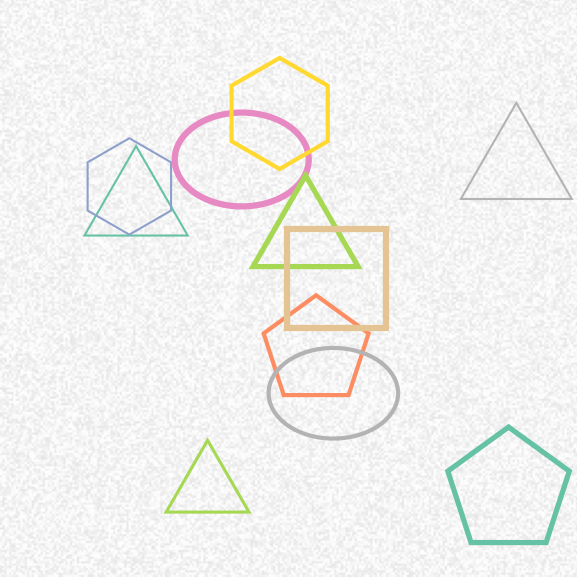[{"shape": "triangle", "thickness": 1, "radius": 0.52, "center": [0.236, 0.643]}, {"shape": "pentagon", "thickness": 2.5, "radius": 0.55, "center": [0.881, 0.149]}, {"shape": "pentagon", "thickness": 2, "radius": 0.48, "center": [0.547, 0.392]}, {"shape": "hexagon", "thickness": 1, "radius": 0.42, "center": [0.224, 0.676]}, {"shape": "oval", "thickness": 3, "radius": 0.58, "center": [0.419, 0.723]}, {"shape": "triangle", "thickness": 1.5, "radius": 0.41, "center": [0.359, 0.154]}, {"shape": "triangle", "thickness": 2.5, "radius": 0.53, "center": [0.529, 0.59]}, {"shape": "hexagon", "thickness": 2, "radius": 0.48, "center": [0.484, 0.803]}, {"shape": "square", "thickness": 3, "radius": 0.43, "center": [0.582, 0.517]}, {"shape": "triangle", "thickness": 1, "radius": 0.55, "center": [0.894, 0.71]}, {"shape": "oval", "thickness": 2, "radius": 0.56, "center": [0.577, 0.318]}]